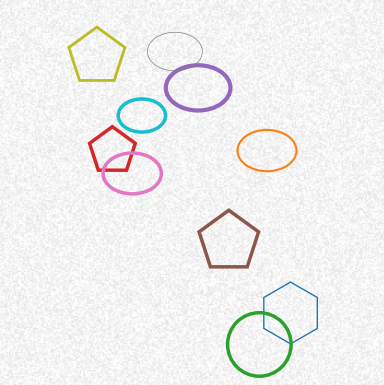[{"shape": "hexagon", "thickness": 1, "radius": 0.4, "center": [0.755, 0.187]}, {"shape": "oval", "thickness": 1.5, "radius": 0.38, "center": [0.693, 0.609]}, {"shape": "circle", "thickness": 2.5, "radius": 0.41, "center": [0.674, 0.105]}, {"shape": "pentagon", "thickness": 2.5, "radius": 0.31, "center": [0.292, 0.608]}, {"shape": "oval", "thickness": 3, "radius": 0.42, "center": [0.515, 0.772]}, {"shape": "pentagon", "thickness": 2.5, "radius": 0.41, "center": [0.594, 0.373]}, {"shape": "oval", "thickness": 2.5, "radius": 0.38, "center": [0.343, 0.549]}, {"shape": "oval", "thickness": 0.5, "radius": 0.36, "center": [0.454, 0.866]}, {"shape": "pentagon", "thickness": 2, "radius": 0.38, "center": [0.252, 0.853]}, {"shape": "oval", "thickness": 2.5, "radius": 0.31, "center": [0.369, 0.7]}]